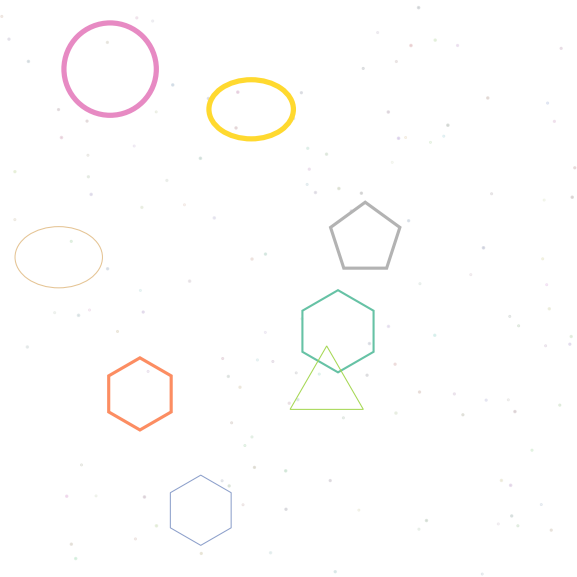[{"shape": "hexagon", "thickness": 1, "radius": 0.36, "center": [0.585, 0.426]}, {"shape": "hexagon", "thickness": 1.5, "radius": 0.31, "center": [0.242, 0.317]}, {"shape": "hexagon", "thickness": 0.5, "radius": 0.3, "center": [0.348, 0.116]}, {"shape": "circle", "thickness": 2.5, "radius": 0.4, "center": [0.191, 0.879]}, {"shape": "triangle", "thickness": 0.5, "radius": 0.37, "center": [0.566, 0.327]}, {"shape": "oval", "thickness": 2.5, "radius": 0.37, "center": [0.435, 0.81]}, {"shape": "oval", "thickness": 0.5, "radius": 0.38, "center": [0.102, 0.554]}, {"shape": "pentagon", "thickness": 1.5, "radius": 0.32, "center": [0.632, 0.586]}]